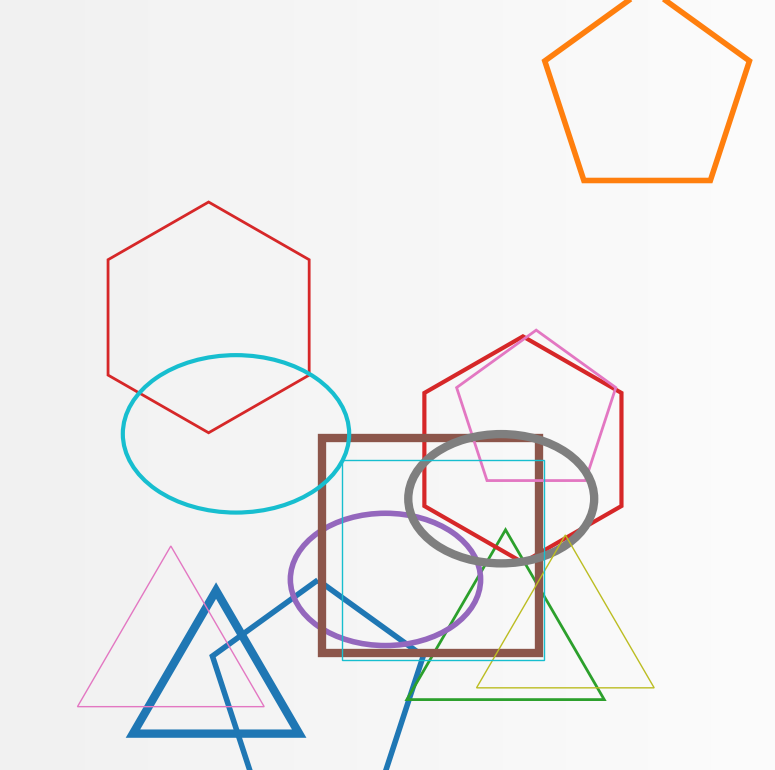[{"shape": "triangle", "thickness": 3, "radius": 0.62, "center": [0.279, 0.109]}, {"shape": "pentagon", "thickness": 2, "radius": 0.71, "center": [0.41, 0.104]}, {"shape": "pentagon", "thickness": 2, "radius": 0.69, "center": [0.835, 0.878]}, {"shape": "triangle", "thickness": 1, "radius": 0.74, "center": [0.652, 0.165]}, {"shape": "hexagon", "thickness": 1.5, "radius": 0.73, "center": [0.675, 0.416]}, {"shape": "hexagon", "thickness": 1, "radius": 0.75, "center": [0.269, 0.588]}, {"shape": "oval", "thickness": 2, "radius": 0.61, "center": [0.497, 0.248]}, {"shape": "square", "thickness": 3, "radius": 0.7, "center": [0.555, 0.291]}, {"shape": "triangle", "thickness": 0.5, "radius": 0.7, "center": [0.22, 0.152]}, {"shape": "pentagon", "thickness": 1, "radius": 0.54, "center": [0.692, 0.463]}, {"shape": "oval", "thickness": 3, "radius": 0.6, "center": [0.647, 0.352]}, {"shape": "triangle", "thickness": 0.5, "radius": 0.66, "center": [0.729, 0.173]}, {"shape": "oval", "thickness": 1.5, "radius": 0.73, "center": [0.305, 0.437]}, {"shape": "square", "thickness": 0.5, "radius": 0.65, "center": [0.572, 0.272]}]